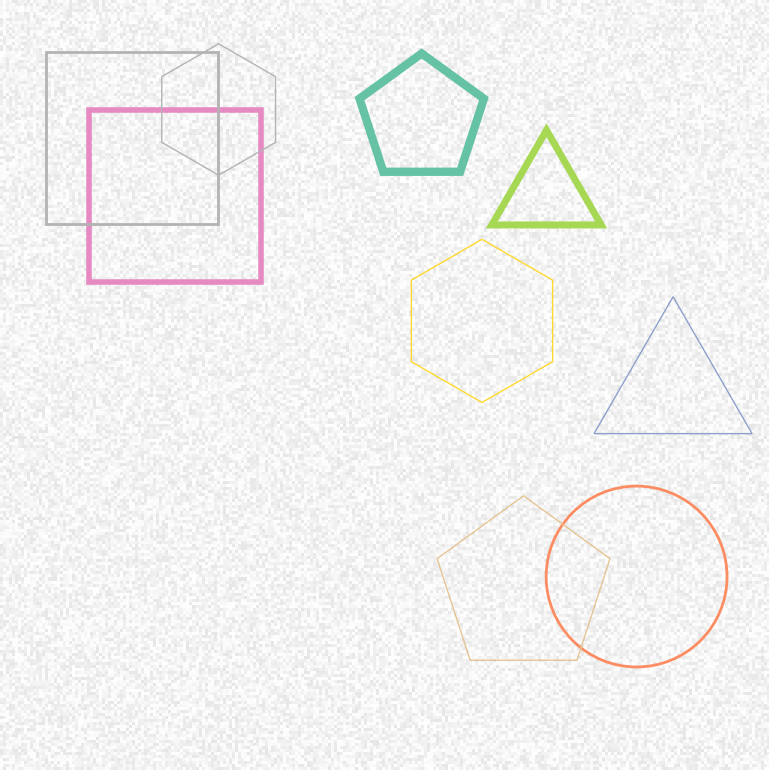[{"shape": "pentagon", "thickness": 3, "radius": 0.42, "center": [0.548, 0.846]}, {"shape": "circle", "thickness": 1, "radius": 0.59, "center": [0.827, 0.251]}, {"shape": "triangle", "thickness": 0.5, "radius": 0.59, "center": [0.874, 0.496]}, {"shape": "square", "thickness": 2, "radius": 0.56, "center": [0.227, 0.745]}, {"shape": "triangle", "thickness": 2.5, "radius": 0.41, "center": [0.71, 0.749]}, {"shape": "hexagon", "thickness": 0.5, "radius": 0.53, "center": [0.626, 0.583]}, {"shape": "pentagon", "thickness": 0.5, "radius": 0.59, "center": [0.68, 0.238]}, {"shape": "square", "thickness": 1, "radius": 0.56, "center": [0.172, 0.821]}, {"shape": "hexagon", "thickness": 0.5, "radius": 0.43, "center": [0.284, 0.858]}]